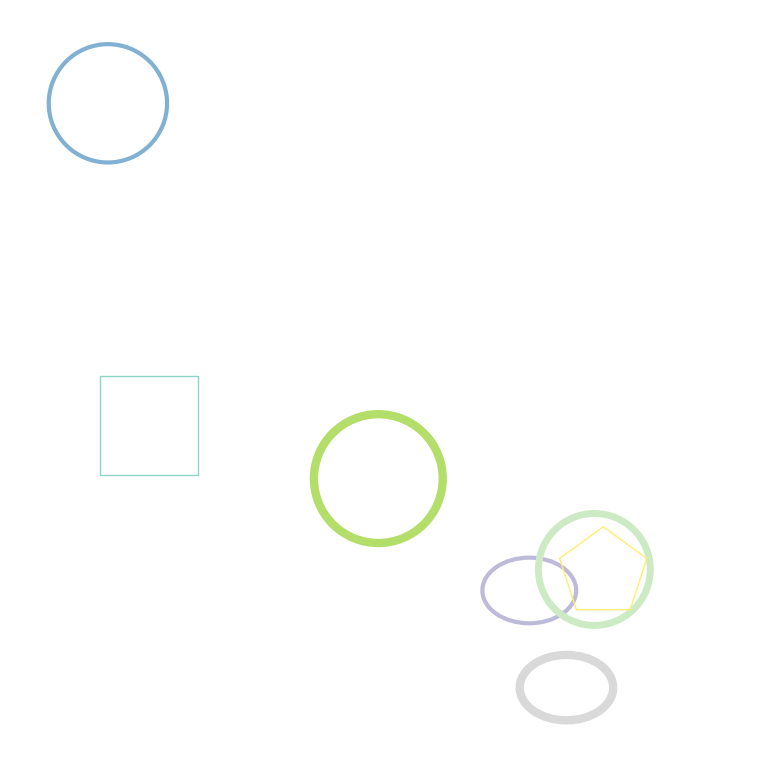[{"shape": "square", "thickness": 0.5, "radius": 0.32, "center": [0.194, 0.447]}, {"shape": "oval", "thickness": 1.5, "radius": 0.3, "center": [0.687, 0.233]}, {"shape": "circle", "thickness": 1.5, "radius": 0.38, "center": [0.14, 0.866]}, {"shape": "circle", "thickness": 3, "radius": 0.42, "center": [0.491, 0.378]}, {"shape": "oval", "thickness": 3, "radius": 0.3, "center": [0.736, 0.107]}, {"shape": "circle", "thickness": 2.5, "radius": 0.36, "center": [0.772, 0.26]}, {"shape": "pentagon", "thickness": 0.5, "radius": 0.3, "center": [0.783, 0.256]}]